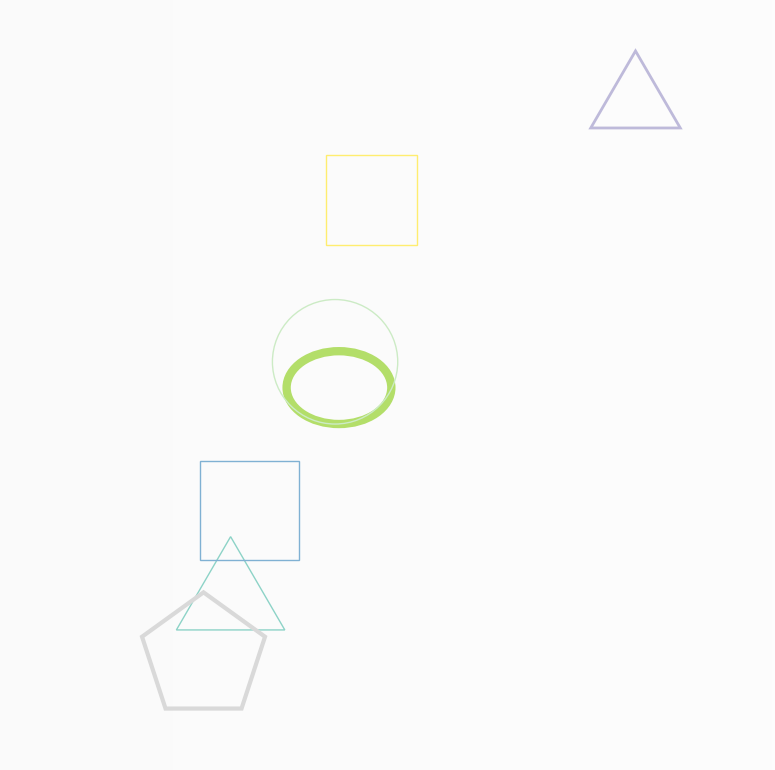[{"shape": "triangle", "thickness": 0.5, "radius": 0.4, "center": [0.298, 0.222]}, {"shape": "triangle", "thickness": 1, "radius": 0.33, "center": [0.82, 0.867]}, {"shape": "square", "thickness": 0.5, "radius": 0.32, "center": [0.322, 0.337]}, {"shape": "oval", "thickness": 3, "radius": 0.34, "center": [0.437, 0.497]}, {"shape": "pentagon", "thickness": 1.5, "radius": 0.42, "center": [0.263, 0.147]}, {"shape": "circle", "thickness": 0.5, "radius": 0.4, "center": [0.432, 0.53]}, {"shape": "square", "thickness": 0.5, "radius": 0.29, "center": [0.479, 0.741]}]